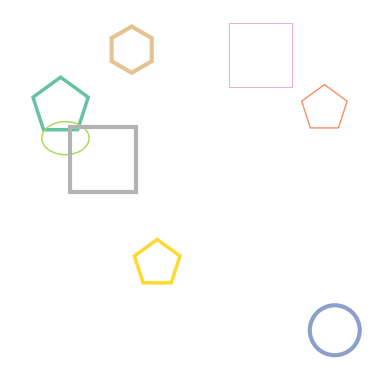[{"shape": "pentagon", "thickness": 2.5, "radius": 0.38, "center": [0.157, 0.724]}, {"shape": "pentagon", "thickness": 1, "radius": 0.31, "center": [0.843, 0.718]}, {"shape": "circle", "thickness": 3, "radius": 0.32, "center": [0.87, 0.142]}, {"shape": "square", "thickness": 0.5, "radius": 0.41, "center": [0.676, 0.857]}, {"shape": "oval", "thickness": 1, "radius": 0.31, "center": [0.17, 0.641]}, {"shape": "pentagon", "thickness": 2.5, "radius": 0.31, "center": [0.408, 0.316]}, {"shape": "hexagon", "thickness": 3, "radius": 0.3, "center": [0.342, 0.871]}, {"shape": "square", "thickness": 3, "radius": 0.43, "center": [0.268, 0.586]}]